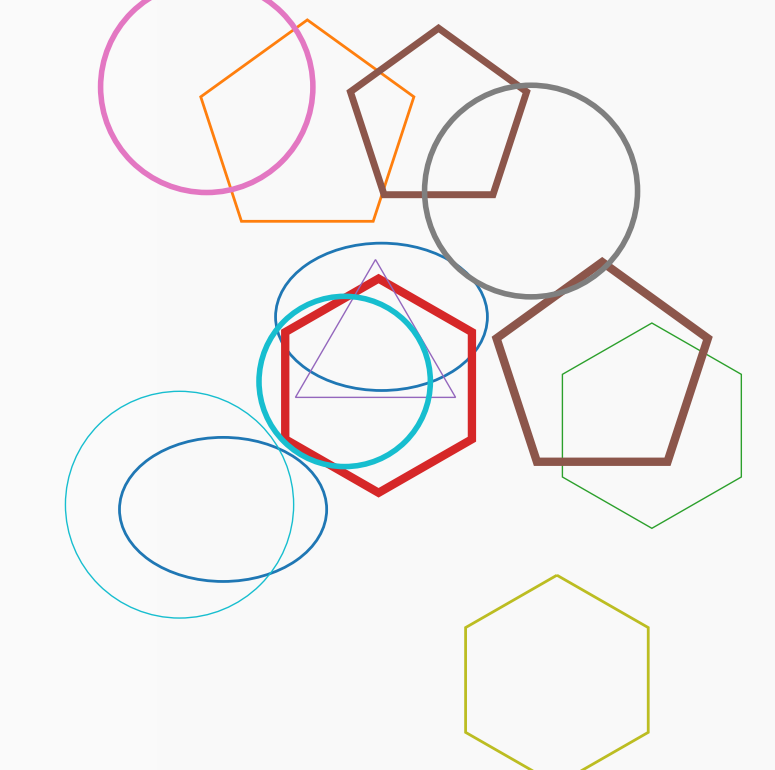[{"shape": "oval", "thickness": 1, "radius": 0.68, "center": [0.492, 0.589]}, {"shape": "oval", "thickness": 1, "radius": 0.67, "center": [0.288, 0.338]}, {"shape": "pentagon", "thickness": 1, "radius": 0.72, "center": [0.397, 0.83]}, {"shape": "hexagon", "thickness": 0.5, "radius": 0.67, "center": [0.841, 0.447]}, {"shape": "hexagon", "thickness": 3, "radius": 0.7, "center": [0.488, 0.499]}, {"shape": "triangle", "thickness": 0.5, "radius": 0.6, "center": [0.485, 0.544]}, {"shape": "pentagon", "thickness": 2.5, "radius": 0.6, "center": [0.566, 0.844]}, {"shape": "pentagon", "thickness": 3, "radius": 0.72, "center": [0.777, 0.516]}, {"shape": "circle", "thickness": 2, "radius": 0.68, "center": [0.267, 0.887]}, {"shape": "circle", "thickness": 2, "radius": 0.69, "center": [0.685, 0.752]}, {"shape": "hexagon", "thickness": 1, "radius": 0.68, "center": [0.719, 0.117]}, {"shape": "circle", "thickness": 0.5, "radius": 0.74, "center": [0.232, 0.345]}, {"shape": "circle", "thickness": 2, "radius": 0.55, "center": [0.445, 0.505]}]